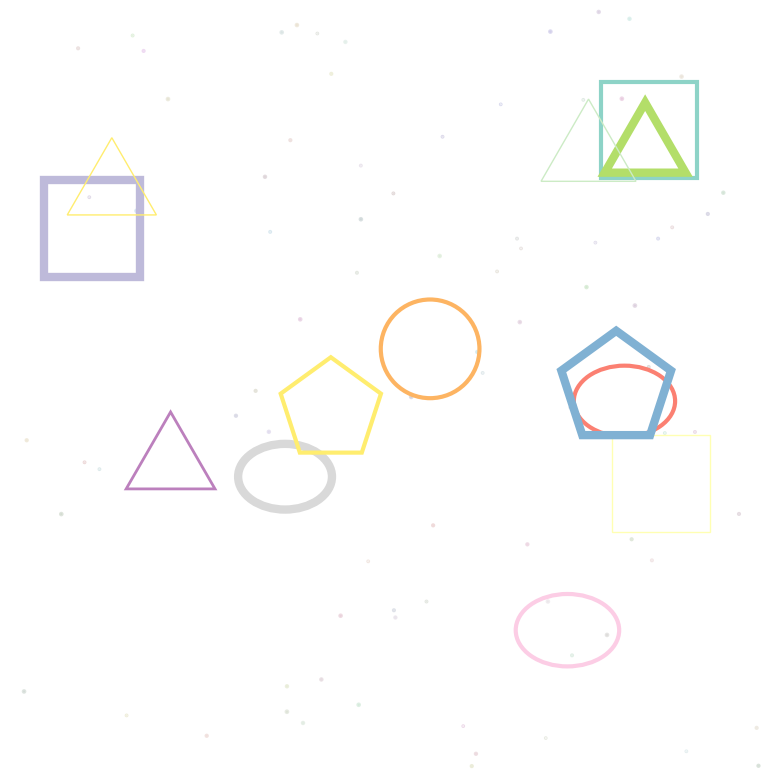[{"shape": "square", "thickness": 1.5, "radius": 0.31, "center": [0.843, 0.832]}, {"shape": "square", "thickness": 0.5, "radius": 0.32, "center": [0.859, 0.372]}, {"shape": "square", "thickness": 3, "radius": 0.31, "center": [0.119, 0.703]}, {"shape": "oval", "thickness": 1.5, "radius": 0.33, "center": [0.811, 0.479]}, {"shape": "pentagon", "thickness": 3, "radius": 0.37, "center": [0.8, 0.496]}, {"shape": "circle", "thickness": 1.5, "radius": 0.32, "center": [0.559, 0.547]}, {"shape": "triangle", "thickness": 3, "radius": 0.3, "center": [0.838, 0.806]}, {"shape": "oval", "thickness": 1.5, "radius": 0.34, "center": [0.737, 0.182]}, {"shape": "oval", "thickness": 3, "radius": 0.3, "center": [0.37, 0.381]}, {"shape": "triangle", "thickness": 1, "radius": 0.33, "center": [0.222, 0.398]}, {"shape": "triangle", "thickness": 0.5, "radius": 0.36, "center": [0.764, 0.8]}, {"shape": "pentagon", "thickness": 1.5, "radius": 0.34, "center": [0.43, 0.468]}, {"shape": "triangle", "thickness": 0.5, "radius": 0.33, "center": [0.145, 0.754]}]